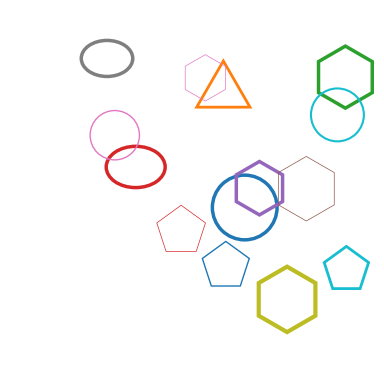[{"shape": "pentagon", "thickness": 1, "radius": 0.32, "center": [0.587, 0.309]}, {"shape": "circle", "thickness": 2.5, "radius": 0.42, "center": [0.636, 0.461]}, {"shape": "triangle", "thickness": 2, "radius": 0.4, "center": [0.58, 0.762]}, {"shape": "hexagon", "thickness": 2.5, "radius": 0.4, "center": [0.897, 0.8]}, {"shape": "pentagon", "thickness": 0.5, "radius": 0.33, "center": [0.47, 0.4]}, {"shape": "oval", "thickness": 2.5, "radius": 0.38, "center": [0.352, 0.566]}, {"shape": "hexagon", "thickness": 2.5, "radius": 0.35, "center": [0.674, 0.511]}, {"shape": "hexagon", "thickness": 0.5, "radius": 0.42, "center": [0.796, 0.51]}, {"shape": "circle", "thickness": 1, "radius": 0.32, "center": [0.298, 0.649]}, {"shape": "hexagon", "thickness": 0.5, "radius": 0.3, "center": [0.533, 0.798]}, {"shape": "oval", "thickness": 2.5, "radius": 0.33, "center": [0.278, 0.848]}, {"shape": "hexagon", "thickness": 3, "radius": 0.42, "center": [0.746, 0.222]}, {"shape": "circle", "thickness": 1.5, "radius": 0.34, "center": [0.876, 0.702]}, {"shape": "pentagon", "thickness": 2, "radius": 0.3, "center": [0.9, 0.299]}]